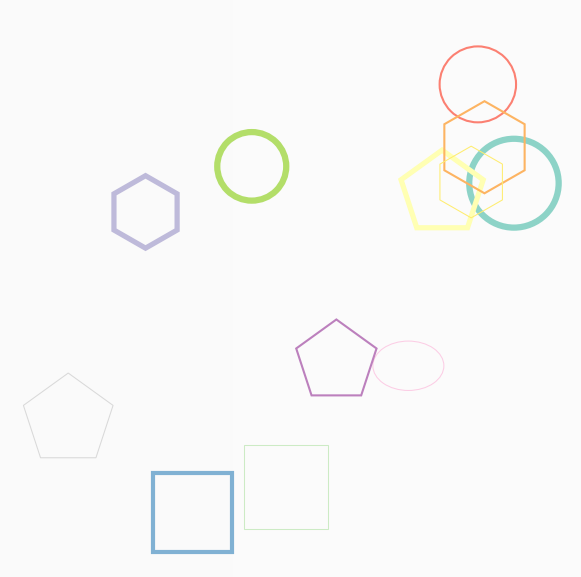[{"shape": "circle", "thickness": 3, "radius": 0.38, "center": [0.884, 0.682]}, {"shape": "pentagon", "thickness": 2.5, "radius": 0.37, "center": [0.761, 0.665]}, {"shape": "hexagon", "thickness": 2.5, "radius": 0.31, "center": [0.25, 0.632]}, {"shape": "circle", "thickness": 1, "radius": 0.33, "center": [0.822, 0.853]}, {"shape": "square", "thickness": 2, "radius": 0.34, "center": [0.332, 0.111]}, {"shape": "hexagon", "thickness": 1, "radius": 0.4, "center": [0.834, 0.744]}, {"shape": "circle", "thickness": 3, "radius": 0.3, "center": [0.433, 0.711]}, {"shape": "oval", "thickness": 0.5, "radius": 0.31, "center": [0.703, 0.366]}, {"shape": "pentagon", "thickness": 0.5, "radius": 0.41, "center": [0.117, 0.272]}, {"shape": "pentagon", "thickness": 1, "radius": 0.36, "center": [0.579, 0.373]}, {"shape": "square", "thickness": 0.5, "radius": 0.36, "center": [0.492, 0.156]}, {"shape": "hexagon", "thickness": 0.5, "radius": 0.31, "center": [0.811, 0.684]}]